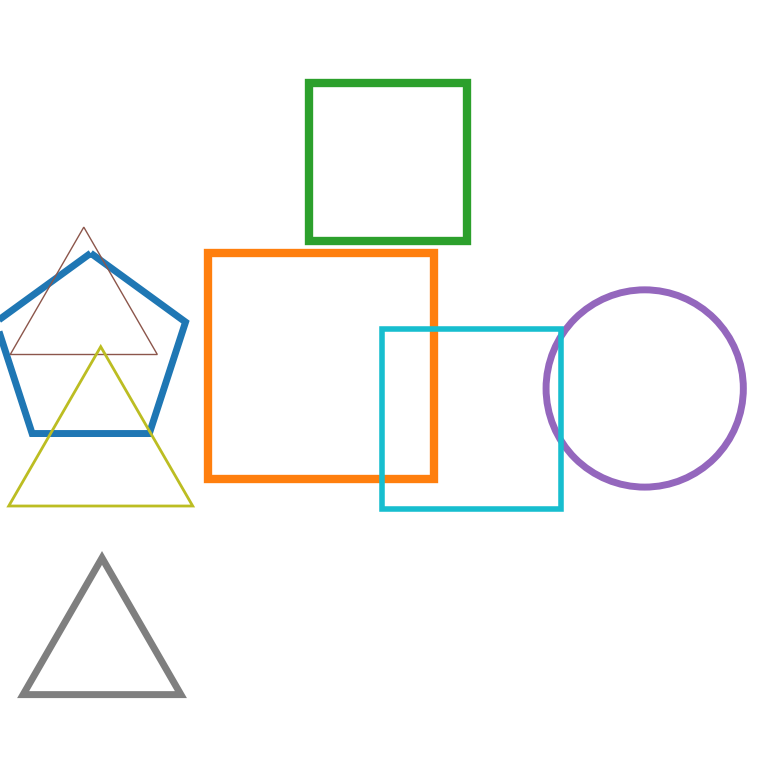[{"shape": "pentagon", "thickness": 2.5, "radius": 0.65, "center": [0.118, 0.542]}, {"shape": "square", "thickness": 3, "radius": 0.73, "center": [0.417, 0.525]}, {"shape": "square", "thickness": 3, "radius": 0.51, "center": [0.504, 0.79]}, {"shape": "circle", "thickness": 2.5, "radius": 0.64, "center": [0.837, 0.495]}, {"shape": "triangle", "thickness": 0.5, "radius": 0.55, "center": [0.109, 0.595]}, {"shape": "triangle", "thickness": 2.5, "radius": 0.59, "center": [0.132, 0.157]}, {"shape": "triangle", "thickness": 1, "radius": 0.69, "center": [0.131, 0.412]}, {"shape": "square", "thickness": 2, "radius": 0.58, "center": [0.613, 0.456]}]